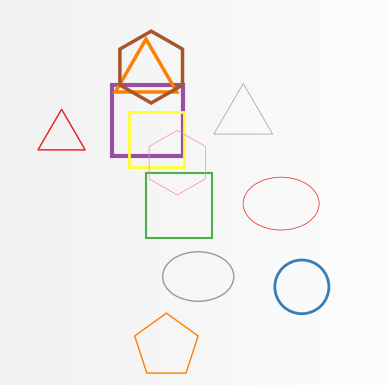[{"shape": "oval", "thickness": 0.5, "radius": 0.49, "center": [0.725, 0.471]}, {"shape": "triangle", "thickness": 1, "radius": 0.35, "center": [0.159, 0.646]}, {"shape": "circle", "thickness": 2, "radius": 0.35, "center": [0.779, 0.255]}, {"shape": "square", "thickness": 1.5, "radius": 0.42, "center": [0.462, 0.466]}, {"shape": "square", "thickness": 3, "radius": 0.46, "center": [0.381, 0.686]}, {"shape": "pentagon", "thickness": 1, "radius": 0.43, "center": [0.429, 0.101]}, {"shape": "triangle", "thickness": 2.5, "radius": 0.46, "center": [0.377, 0.807]}, {"shape": "square", "thickness": 2, "radius": 0.35, "center": [0.404, 0.638]}, {"shape": "hexagon", "thickness": 2.5, "radius": 0.47, "center": [0.39, 0.826]}, {"shape": "hexagon", "thickness": 0.5, "radius": 0.42, "center": [0.457, 0.578]}, {"shape": "oval", "thickness": 1, "radius": 0.46, "center": [0.512, 0.282]}, {"shape": "triangle", "thickness": 0.5, "radius": 0.44, "center": [0.628, 0.696]}]